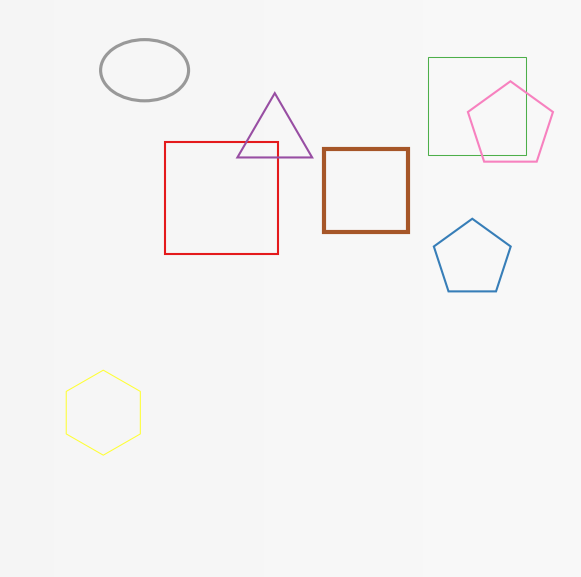[{"shape": "square", "thickness": 1, "radius": 0.48, "center": [0.381, 0.656]}, {"shape": "pentagon", "thickness": 1, "radius": 0.35, "center": [0.813, 0.551]}, {"shape": "square", "thickness": 0.5, "radius": 0.42, "center": [0.821, 0.815]}, {"shape": "triangle", "thickness": 1, "radius": 0.37, "center": [0.473, 0.764]}, {"shape": "hexagon", "thickness": 0.5, "radius": 0.37, "center": [0.178, 0.285]}, {"shape": "square", "thickness": 2, "radius": 0.36, "center": [0.629, 0.669]}, {"shape": "pentagon", "thickness": 1, "radius": 0.38, "center": [0.878, 0.781]}, {"shape": "oval", "thickness": 1.5, "radius": 0.38, "center": [0.249, 0.878]}]